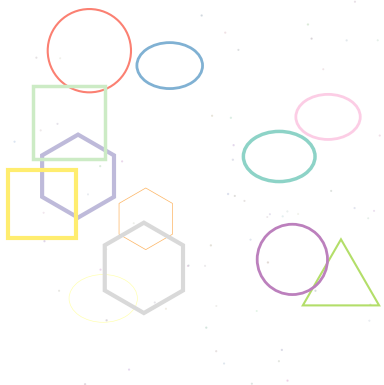[{"shape": "oval", "thickness": 2.5, "radius": 0.47, "center": [0.725, 0.594]}, {"shape": "oval", "thickness": 0.5, "radius": 0.44, "center": [0.268, 0.225]}, {"shape": "hexagon", "thickness": 3, "radius": 0.54, "center": [0.203, 0.543]}, {"shape": "circle", "thickness": 1.5, "radius": 0.54, "center": [0.232, 0.868]}, {"shape": "oval", "thickness": 2, "radius": 0.43, "center": [0.441, 0.83]}, {"shape": "hexagon", "thickness": 0.5, "radius": 0.4, "center": [0.379, 0.432]}, {"shape": "triangle", "thickness": 1.5, "radius": 0.57, "center": [0.886, 0.264]}, {"shape": "oval", "thickness": 2, "radius": 0.42, "center": [0.852, 0.696]}, {"shape": "hexagon", "thickness": 3, "radius": 0.59, "center": [0.374, 0.304]}, {"shape": "circle", "thickness": 2, "radius": 0.46, "center": [0.759, 0.326]}, {"shape": "square", "thickness": 2.5, "radius": 0.47, "center": [0.179, 0.682]}, {"shape": "square", "thickness": 3, "radius": 0.44, "center": [0.109, 0.47]}]